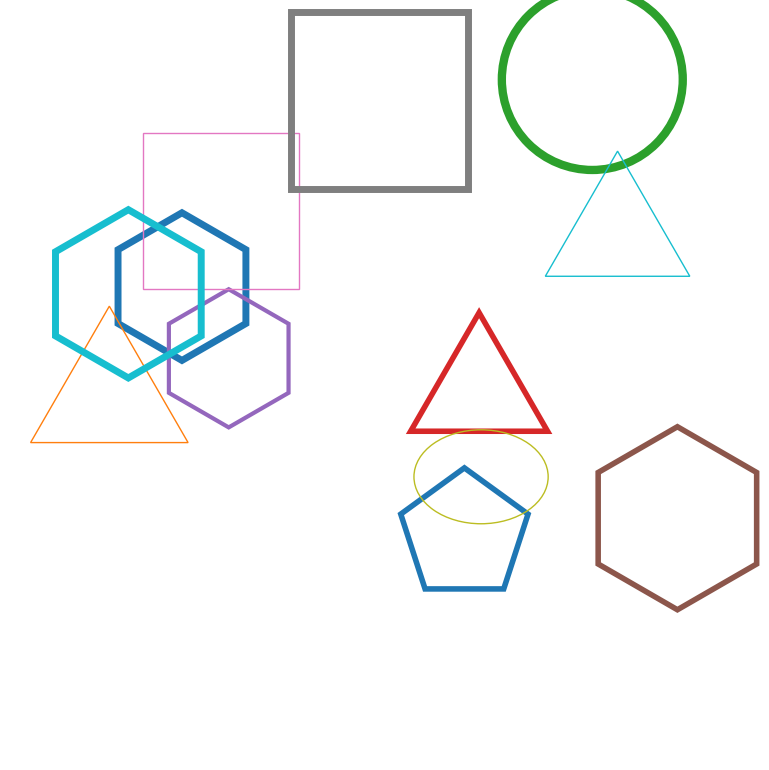[{"shape": "pentagon", "thickness": 2, "radius": 0.43, "center": [0.603, 0.305]}, {"shape": "hexagon", "thickness": 2.5, "radius": 0.48, "center": [0.236, 0.628]}, {"shape": "triangle", "thickness": 0.5, "radius": 0.59, "center": [0.142, 0.484]}, {"shape": "circle", "thickness": 3, "radius": 0.59, "center": [0.769, 0.897]}, {"shape": "triangle", "thickness": 2, "radius": 0.51, "center": [0.622, 0.491]}, {"shape": "hexagon", "thickness": 1.5, "radius": 0.45, "center": [0.297, 0.535]}, {"shape": "hexagon", "thickness": 2, "radius": 0.59, "center": [0.88, 0.327]}, {"shape": "square", "thickness": 0.5, "radius": 0.51, "center": [0.286, 0.726]}, {"shape": "square", "thickness": 2.5, "radius": 0.58, "center": [0.493, 0.87]}, {"shape": "oval", "thickness": 0.5, "radius": 0.44, "center": [0.625, 0.381]}, {"shape": "hexagon", "thickness": 2.5, "radius": 0.55, "center": [0.167, 0.618]}, {"shape": "triangle", "thickness": 0.5, "radius": 0.54, "center": [0.802, 0.695]}]